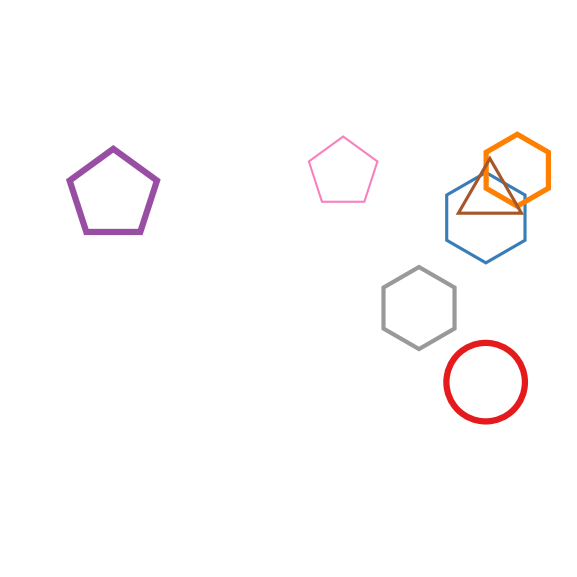[{"shape": "circle", "thickness": 3, "radius": 0.34, "center": [0.841, 0.337]}, {"shape": "hexagon", "thickness": 1.5, "radius": 0.39, "center": [0.841, 0.622]}, {"shape": "pentagon", "thickness": 3, "radius": 0.4, "center": [0.196, 0.662]}, {"shape": "hexagon", "thickness": 2.5, "radius": 0.31, "center": [0.896, 0.704]}, {"shape": "triangle", "thickness": 1.5, "radius": 0.32, "center": [0.848, 0.662]}, {"shape": "pentagon", "thickness": 1, "radius": 0.31, "center": [0.594, 0.7]}, {"shape": "hexagon", "thickness": 2, "radius": 0.36, "center": [0.726, 0.466]}]